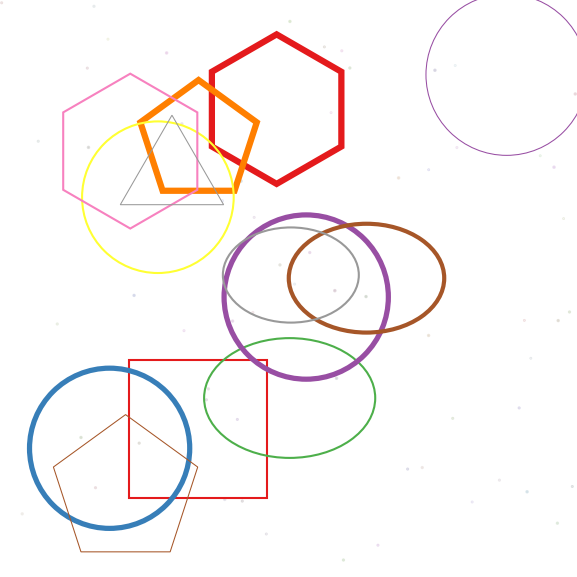[{"shape": "hexagon", "thickness": 3, "radius": 0.65, "center": [0.479, 0.81]}, {"shape": "square", "thickness": 1, "radius": 0.6, "center": [0.343, 0.257]}, {"shape": "circle", "thickness": 2.5, "radius": 0.69, "center": [0.19, 0.223]}, {"shape": "oval", "thickness": 1, "radius": 0.74, "center": [0.502, 0.31]}, {"shape": "circle", "thickness": 0.5, "radius": 0.7, "center": [0.877, 0.87]}, {"shape": "circle", "thickness": 2.5, "radius": 0.71, "center": [0.53, 0.485]}, {"shape": "pentagon", "thickness": 3, "radius": 0.53, "center": [0.344, 0.755]}, {"shape": "circle", "thickness": 1, "radius": 0.66, "center": [0.273, 0.658]}, {"shape": "oval", "thickness": 2, "radius": 0.67, "center": [0.635, 0.517]}, {"shape": "pentagon", "thickness": 0.5, "radius": 0.66, "center": [0.217, 0.15]}, {"shape": "hexagon", "thickness": 1, "radius": 0.67, "center": [0.226, 0.737]}, {"shape": "oval", "thickness": 1, "radius": 0.59, "center": [0.504, 0.523]}, {"shape": "triangle", "thickness": 0.5, "radius": 0.52, "center": [0.298, 0.696]}]